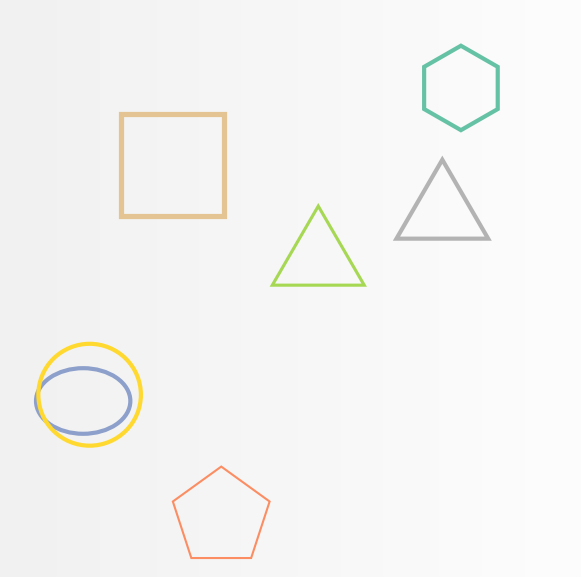[{"shape": "hexagon", "thickness": 2, "radius": 0.37, "center": [0.793, 0.847]}, {"shape": "pentagon", "thickness": 1, "radius": 0.44, "center": [0.381, 0.104]}, {"shape": "oval", "thickness": 2, "radius": 0.41, "center": [0.143, 0.305]}, {"shape": "triangle", "thickness": 1.5, "radius": 0.46, "center": [0.548, 0.551]}, {"shape": "circle", "thickness": 2, "radius": 0.44, "center": [0.154, 0.316]}, {"shape": "square", "thickness": 2.5, "radius": 0.44, "center": [0.297, 0.713]}, {"shape": "triangle", "thickness": 2, "radius": 0.46, "center": [0.761, 0.631]}]